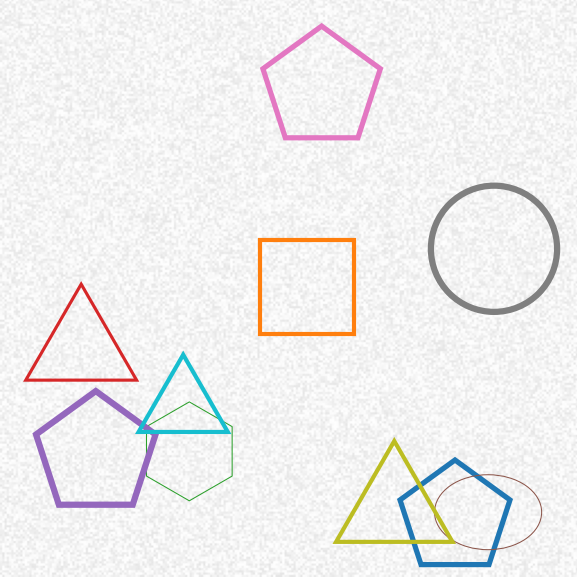[{"shape": "pentagon", "thickness": 2.5, "radius": 0.5, "center": [0.788, 0.102]}, {"shape": "square", "thickness": 2, "radius": 0.41, "center": [0.532, 0.502]}, {"shape": "hexagon", "thickness": 0.5, "radius": 0.43, "center": [0.328, 0.218]}, {"shape": "triangle", "thickness": 1.5, "radius": 0.55, "center": [0.141, 0.396]}, {"shape": "pentagon", "thickness": 3, "radius": 0.54, "center": [0.166, 0.213]}, {"shape": "oval", "thickness": 0.5, "radius": 0.46, "center": [0.845, 0.112]}, {"shape": "pentagon", "thickness": 2.5, "radius": 0.53, "center": [0.557, 0.847]}, {"shape": "circle", "thickness": 3, "radius": 0.55, "center": [0.855, 0.568]}, {"shape": "triangle", "thickness": 2, "radius": 0.58, "center": [0.683, 0.119]}, {"shape": "triangle", "thickness": 2, "radius": 0.45, "center": [0.317, 0.296]}]